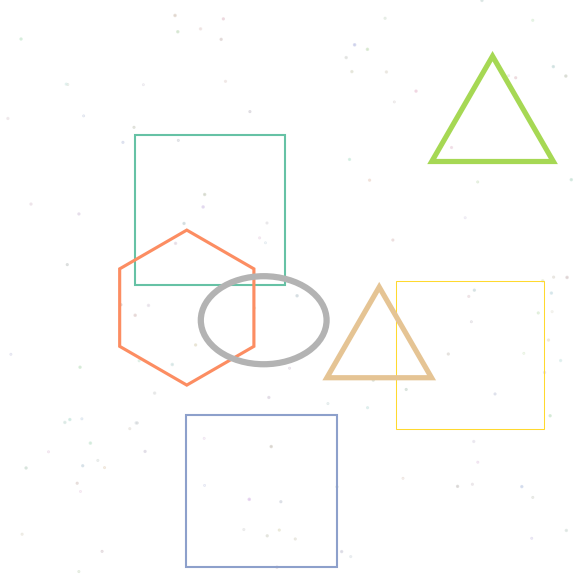[{"shape": "square", "thickness": 1, "radius": 0.65, "center": [0.364, 0.635]}, {"shape": "hexagon", "thickness": 1.5, "radius": 0.67, "center": [0.323, 0.467]}, {"shape": "square", "thickness": 1, "radius": 0.66, "center": [0.453, 0.148]}, {"shape": "triangle", "thickness": 2.5, "radius": 0.61, "center": [0.853, 0.78]}, {"shape": "square", "thickness": 0.5, "radius": 0.64, "center": [0.814, 0.385]}, {"shape": "triangle", "thickness": 2.5, "radius": 0.52, "center": [0.657, 0.397]}, {"shape": "oval", "thickness": 3, "radius": 0.54, "center": [0.457, 0.445]}]